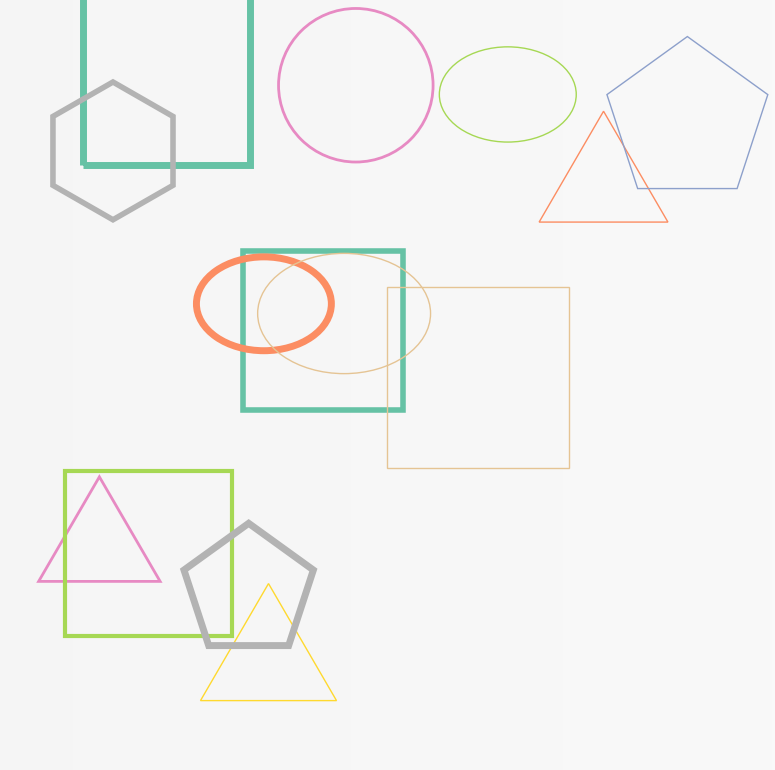[{"shape": "square", "thickness": 2, "radius": 0.52, "center": [0.417, 0.571]}, {"shape": "square", "thickness": 2.5, "radius": 0.54, "center": [0.215, 0.894]}, {"shape": "triangle", "thickness": 0.5, "radius": 0.48, "center": [0.779, 0.76]}, {"shape": "oval", "thickness": 2.5, "radius": 0.44, "center": [0.341, 0.605]}, {"shape": "pentagon", "thickness": 0.5, "radius": 0.55, "center": [0.887, 0.843]}, {"shape": "circle", "thickness": 1, "radius": 0.5, "center": [0.459, 0.889]}, {"shape": "triangle", "thickness": 1, "radius": 0.45, "center": [0.128, 0.29]}, {"shape": "square", "thickness": 1.5, "radius": 0.54, "center": [0.192, 0.281]}, {"shape": "oval", "thickness": 0.5, "radius": 0.44, "center": [0.655, 0.877]}, {"shape": "triangle", "thickness": 0.5, "radius": 0.51, "center": [0.346, 0.141]}, {"shape": "oval", "thickness": 0.5, "radius": 0.56, "center": [0.444, 0.593]}, {"shape": "square", "thickness": 0.5, "radius": 0.59, "center": [0.617, 0.51]}, {"shape": "pentagon", "thickness": 2.5, "radius": 0.44, "center": [0.321, 0.233]}, {"shape": "hexagon", "thickness": 2, "radius": 0.45, "center": [0.146, 0.804]}]